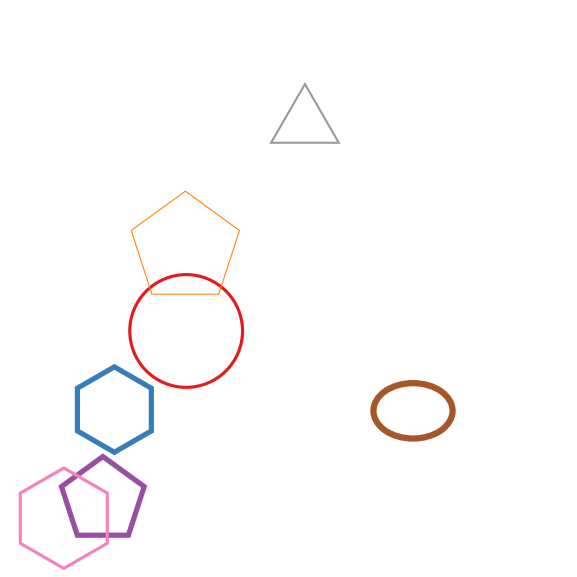[{"shape": "circle", "thickness": 1.5, "radius": 0.49, "center": [0.322, 0.426]}, {"shape": "hexagon", "thickness": 2.5, "radius": 0.37, "center": [0.198, 0.29]}, {"shape": "pentagon", "thickness": 2.5, "radius": 0.38, "center": [0.178, 0.133]}, {"shape": "pentagon", "thickness": 0.5, "radius": 0.49, "center": [0.321, 0.57]}, {"shape": "oval", "thickness": 3, "radius": 0.34, "center": [0.715, 0.288]}, {"shape": "hexagon", "thickness": 1.5, "radius": 0.43, "center": [0.11, 0.102]}, {"shape": "triangle", "thickness": 1, "radius": 0.34, "center": [0.528, 0.786]}]